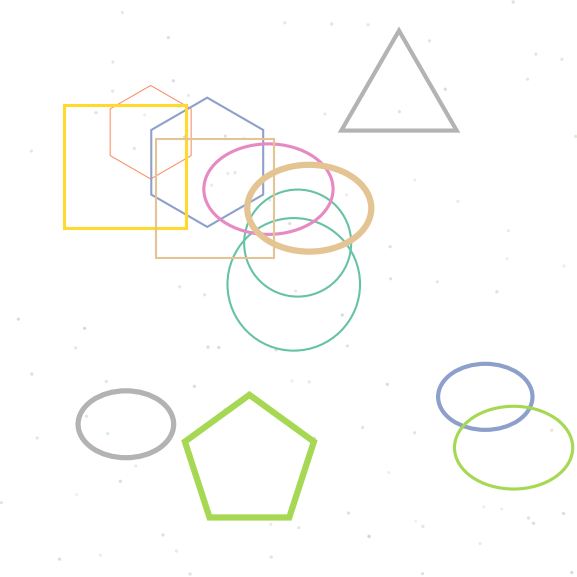[{"shape": "circle", "thickness": 1, "radius": 0.46, "center": [0.515, 0.578]}, {"shape": "circle", "thickness": 1, "radius": 0.57, "center": [0.509, 0.507]}, {"shape": "hexagon", "thickness": 0.5, "radius": 0.4, "center": [0.261, 0.77]}, {"shape": "oval", "thickness": 2, "radius": 0.41, "center": [0.84, 0.312]}, {"shape": "hexagon", "thickness": 1, "radius": 0.56, "center": [0.359, 0.718]}, {"shape": "oval", "thickness": 1.5, "radius": 0.56, "center": [0.465, 0.672]}, {"shape": "oval", "thickness": 1.5, "radius": 0.51, "center": [0.889, 0.224]}, {"shape": "pentagon", "thickness": 3, "radius": 0.59, "center": [0.432, 0.198]}, {"shape": "square", "thickness": 1.5, "radius": 0.53, "center": [0.216, 0.711]}, {"shape": "square", "thickness": 1, "radius": 0.51, "center": [0.372, 0.655]}, {"shape": "oval", "thickness": 3, "radius": 0.54, "center": [0.536, 0.639]}, {"shape": "triangle", "thickness": 2, "radius": 0.58, "center": [0.691, 0.831]}, {"shape": "oval", "thickness": 2.5, "radius": 0.41, "center": [0.218, 0.264]}]